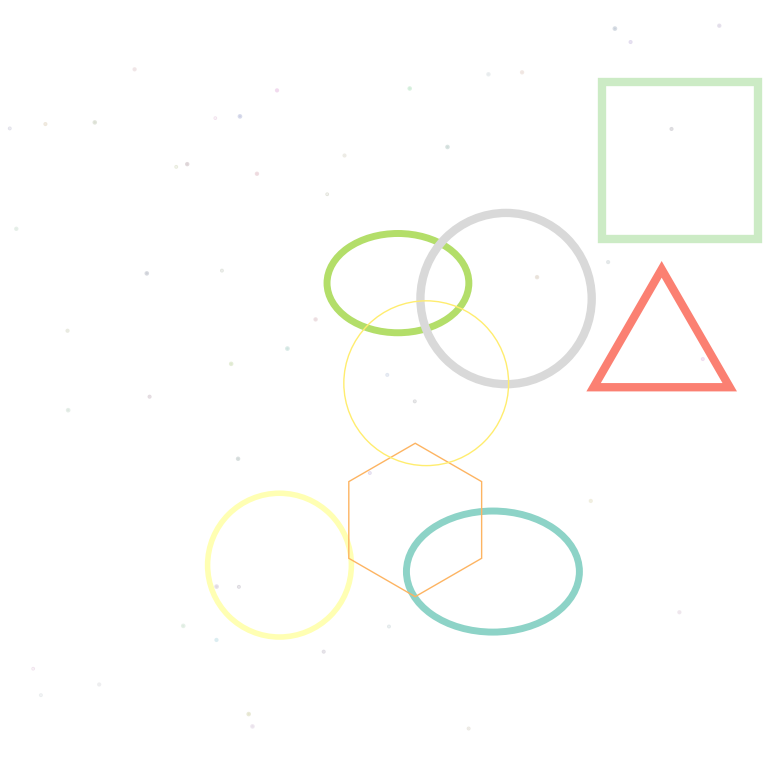[{"shape": "oval", "thickness": 2.5, "radius": 0.56, "center": [0.64, 0.258]}, {"shape": "circle", "thickness": 2, "radius": 0.47, "center": [0.363, 0.266]}, {"shape": "triangle", "thickness": 3, "radius": 0.51, "center": [0.859, 0.548]}, {"shape": "hexagon", "thickness": 0.5, "radius": 0.5, "center": [0.539, 0.325]}, {"shape": "oval", "thickness": 2.5, "radius": 0.46, "center": [0.517, 0.632]}, {"shape": "circle", "thickness": 3, "radius": 0.56, "center": [0.657, 0.612]}, {"shape": "square", "thickness": 3, "radius": 0.51, "center": [0.883, 0.791]}, {"shape": "circle", "thickness": 0.5, "radius": 0.54, "center": [0.554, 0.502]}]